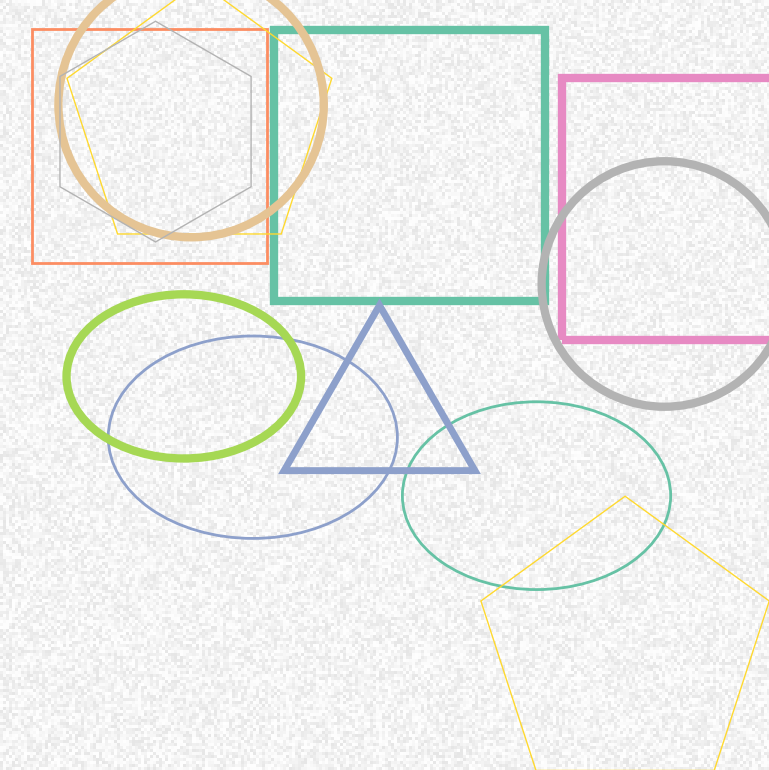[{"shape": "square", "thickness": 3, "radius": 0.88, "center": [0.532, 0.785]}, {"shape": "oval", "thickness": 1, "radius": 0.87, "center": [0.697, 0.356]}, {"shape": "square", "thickness": 1, "radius": 0.76, "center": [0.194, 0.81]}, {"shape": "triangle", "thickness": 2.5, "radius": 0.72, "center": [0.493, 0.46]}, {"shape": "oval", "thickness": 1, "radius": 0.94, "center": [0.328, 0.432]}, {"shape": "square", "thickness": 3, "radius": 0.85, "center": [0.9, 0.729]}, {"shape": "oval", "thickness": 3, "radius": 0.76, "center": [0.239, 0.511]}, {"shape": "pentagon", "thickness": 0.5, "radius": 0.9, "center": [0.259, 0.842]}, {"shape": "pentagon", "thickness": 0.5, "radius": 0.98, "center": [0.812, 0.159]}, {"shape": "circle", "thickness": 3, "radius": 0.86, "center": [0.248, 0.864]}, {"shape": "circle", "thickness": 3, "radius": 0.8, "center": [0.863, 0.631]}, {"shape": "hexagon", "thickness": 0.5, "radius": 0.72, "center": [0.202, 0.829]}]